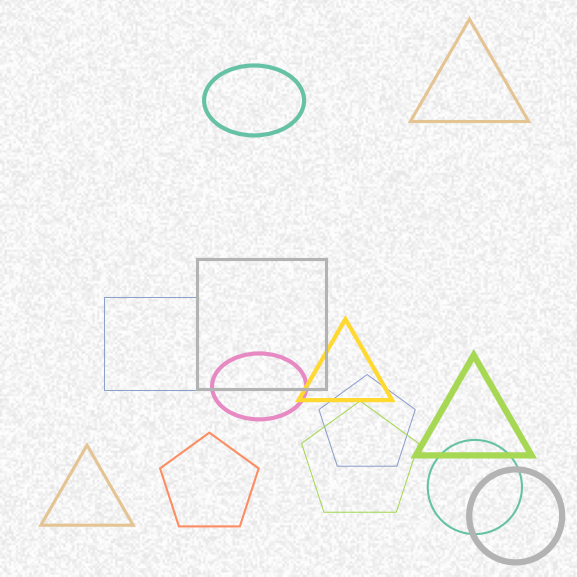[{"shape": "oval", "thickness": 2, "radius": 0.43, "center": [0.44, 0.825]}, {"shape": "circle", "thickness": 1, "radius": 0.41, "center": [0.822, 0.156]}, {"shape": "pentagon", "thickness": 1, "radius": 0.45, "center": [0.363, 0.16]}, {"shape": "pentagon", "thickness": 0.5, "radius": 0.44, "center": [0.636, 0.263]}, {"shape": "square", "thickness": 0.5, "radius": 0.41, "center": [0.261, 0.404]}, {"shape": "oval", "thickness": 2, "radius": 0.41, "center": [0.449, 0.33]}, {"shape": "pentagon", "thickness": 0.5, "radius": 0.53, "center": [0.624, 0.198]}, {"shape": "triangle", "thickness": 3, "radius": 0.58, "center": [0.82, 0.268]}, {"shape": "triangle", "thickness": 2, "radius": 0.47, "center": [0.598, 0.353]}, {"shape": "triangle", "thickness": 1.5, "radius": 0.59, "center": [0.813, 0.848]}, {"shape": "triangle", "thickness": 1.5, "radius": 0.46, "center": [0.151, 0.136]}, {"shape": "square", "thickness": 1.5, "radius": 0.56, "center": [0.453, 0.439]}, {"shape": "circle", "thickness": 3, "radius": 0.4, "center": [0.893, 0.106]}]